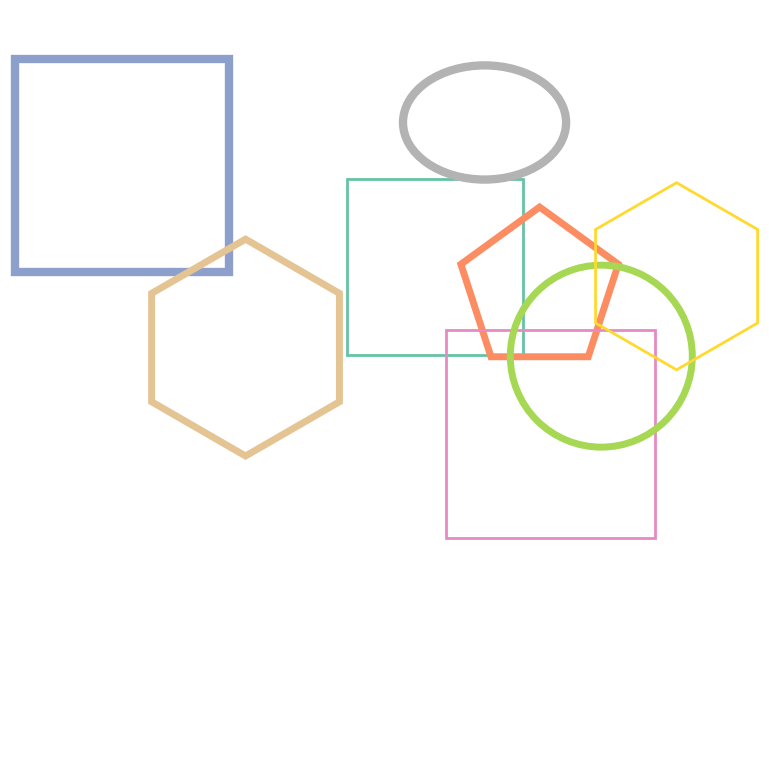[{"shape": "square", "thickness": 1, "radius": 0.57, "center": [0.565, 0.654]}, {"shape": "pentagon", "thickness": 2.5, "radius": 0.54, "center": [0.701, 0.624]}, {"shape": "square", "thickness": 3, "radius": 0.69, "center": [0.159, 0.785]}, {"shape": "square", "thickness": 1, "radius": 0.68, "center": [0.715, 0.436]}, {"shape": "circle", "thickness": 2.5, "radius": 0.59, "center": [0.781, 0.537]}, {"shape": "hexagon", "thickness": 1, "radius": 0.61, "center": [0.879, 0.641]}, {"shape": "hexagon", "thickness": 2.5, "radius": 0.7, "center": [0.319, 0.549]}, {"shape": "oval", "thickness": 3, "radius": 0.53, "center": [0.629, 0.841]}]